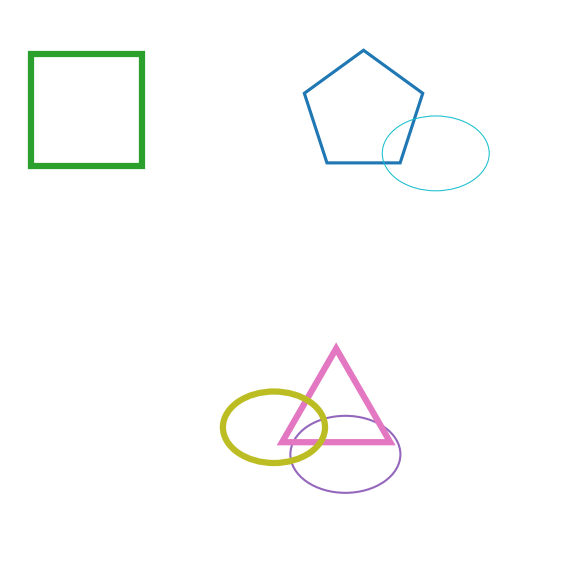[{"shape": "pentagon", "thickness": 1.5, "radius": 0.54, "center": [0.63, 0.804]}, {"shape": "square", "thickness": 3, "radius": 0.48, "center": [0.15, 0.808]}, {"shape": "oval", "thickness": 1, "radius": 0.48, "center": [0.598, 0.212]}, {"shape": "triangle", "thickness": 3, "radius": 0.54, "center": [0.582, 0.287]}, {"shape": "oval", "thickness": 3, "radius": 0.44, "center": [0.474, 0.259]}, {"shape": "oval", "thickness": 0.5, "radius": 0.46, "center": [0.755, 0.734]}]